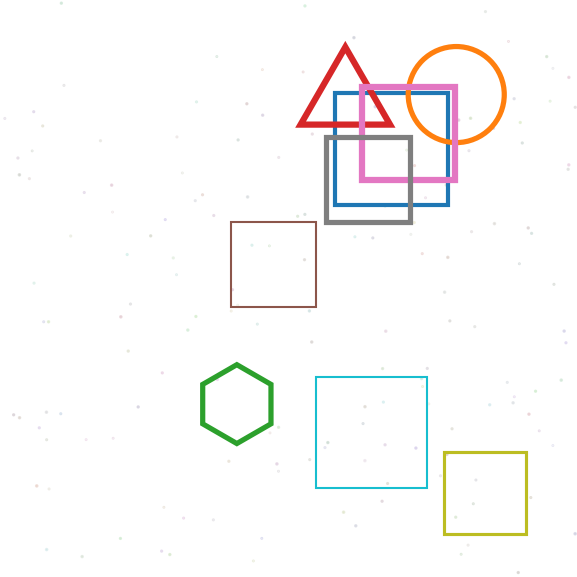[{"shape": "square", "thickness": 2, "radius": 0.49, "center": [0.678, 0.741]}, {"shape": "circle", "thickness": 2.5, "radius": 0.42, "center": [0.79, 0.835]}, {"shape": "hexagon", "thickness": 2.5, "radius": 0.34, "center": [0.41, 0.299]}, {"shape": "triangle", "thickness": 3, "radius": 0.45, "center": [0.598, 0.828]}, {"shape": "square", "thickness": 1, "radius": 0.37, "center": [0.473, 0.541]}, {"shape": "square", "thickness": 3, "radius": 0.4, "center": [0.707, 0.768]}, {"shape": "square", "thickness": 2.5, "radius": 0.37, "center": [0.637, 0.688]}, {"shape": "square", "thickness": 1.5, "radius": 0.35, "center": [0.839, 0.146]}, {"shape": "square", "thickness": 1, "radius": 0.48, "center": [0.643, 0.25]}]